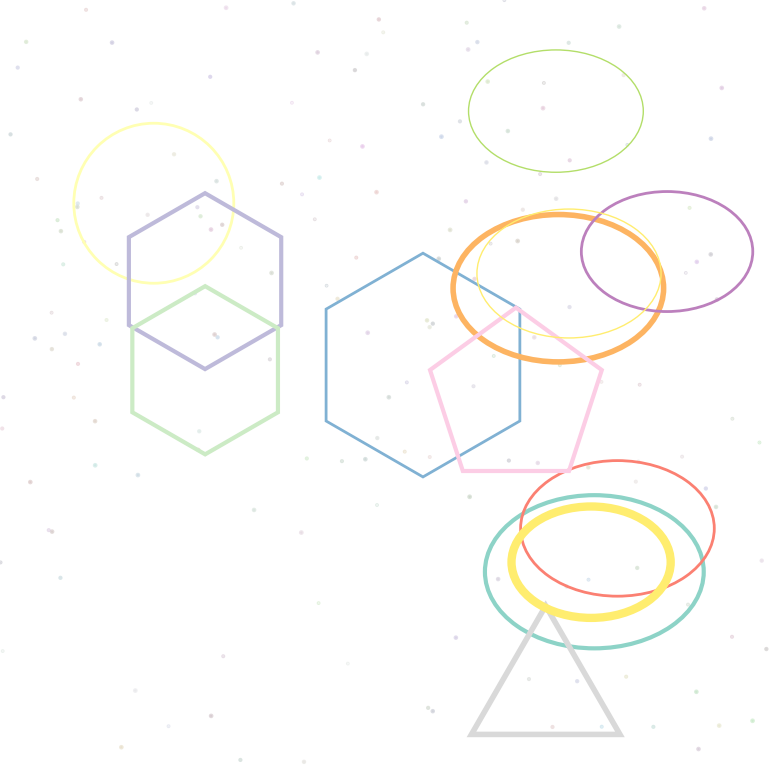[{"shape": "oval", "thickness": 1.5, "radius": 0.71, "center": [0.772, 0.257]}, {"shape": "circle", "thickness": 1, "radius": 0.52, "center": [0.2, 0.736]}, {"shape": "hexagon", "thickness": 1.5, "radius": 0.57, "center": [0.266, 0.635]}, {"shape": "oval", "thickness": 1, "radius": 0.63, "center": [0.802, 0.314]}, {"shape": "hexagon", "thickness": 1, "radius": 0.73, "center": [0.549, 0.526]}, {"shape": "oval", "thickness": 2, "radius": 0.68, "center": [0.725, 0.626]}, {"shape": "oval", "thickness": 0.5, "radius": 0.57, "center": [0.722, 0.856]}, {"shape": "pentagon", "thickness": 1.5, "radius": 0.59, "center": [0.67, 0.483]}, {"shape": "triangle", "thickness": 2, "radius": 0.56, "center": [0.709, 0.102]}, {"shape": "oval", "thickness": 1, "radius": 0.56, "center": [0.866, 0.673]}, {"shape": "hexagon", "thickness": 1.5, "radius": 0.55, "center": [0.266, 0.519]}, {"shape": "oval", "thickness": 3, "radius": 0.52, "center": [0.768, 0.27]}, {"shape": "oval", "thickness": 0.5, "radius": 0.6, "center": [0.739, 0.645]}]